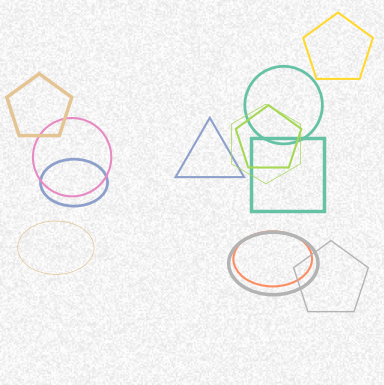[{"shape": "square", "thickness": 2.5, "radius": 0.47, "center": [0.746, 0.547]}, {"shape": "circle", "thickness": 2, "radius": 0.5, "center": [0.737, 0.727]}, {"shape": "oval", "thickness": 1.5, "radius": 0.51, "center": [0.708, 0.328]}, {"shape": "oval", "thickness": 2, "radius": 0.44, "center": [0.192, 0.526]}, {"shape": "triangle", "thickness": 1.5, "radius": 0.51, "center": [0.545, 0.591]}, {"shape": "circle", "thickness": 1.5, "radius": 0.51, "center": [0.187, 0.592]}, {"shape": "hexagon", "thickness": 0.5, "radius": 0.52, "center": [0.691, 0.626]}, {"shape": "pentagon", "thickness": 1.5, "radius": 0.45, "center": [0.697, 0.637]}, {"shape": "pentagon", "thickness": 1.5, "radius": 0.48, "center": [0.878, 0.872]}, {"shape": "oval", "thickness": 0.5, "radius": 0.5, "center": [0.145, 0.357]}, {"shape": "pentagon", "thickness": 2.5, "radius": 0.44, "center": [0.102, 0.72]}, {"shape": "pentagon", "thickness": 1, "radius": 0.51, "center": [0.86, 0.273]}, {"shape": "oval", "thickness": 2.5, "radius": 0.58, "center": [0.71, 0.316]}]